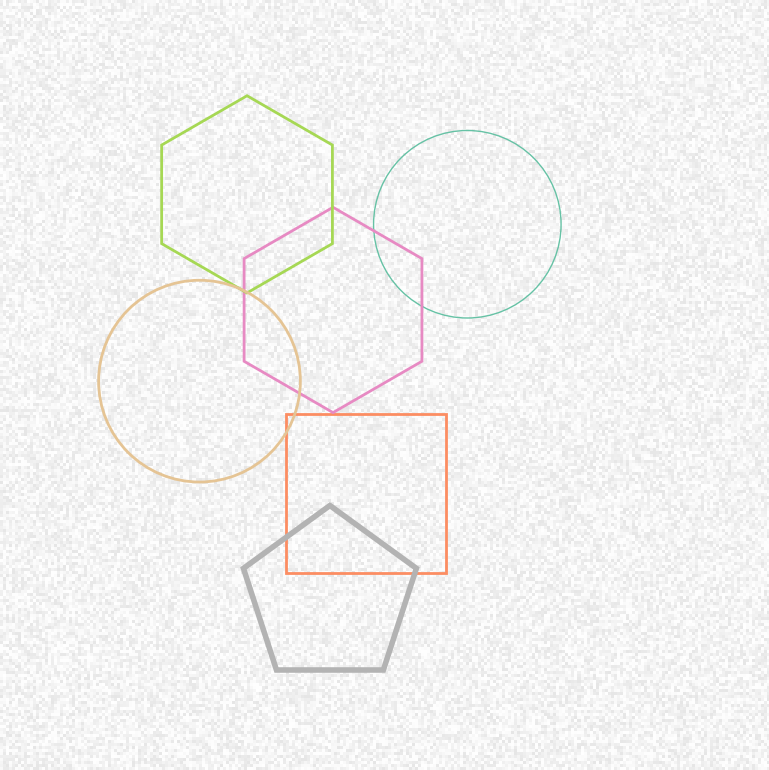[{"shape": "circle", "thickness": 0.5, "radius": 0.61, "center": [0.607, 0.709]}, {"shape": "square", "thickness": 1, "radius": 0.52, "center": [0.476, 0.359]}, {"shape": "hexagon", "thickness": 1, "radius": 0.67, "center": [0.432, 0.597]}, {"shape": "hexagon", "thickness": 1, "radius": 0.64, "center": [0.321, 0.748]}, {"shape": "circle", "thickness": 1, "radius": 0.66, "center": [0.259, 0.505]}, {"shape": "pentagon", "thickness": 2, "radius": 0.59, "center": [0.428, 0.225]}]